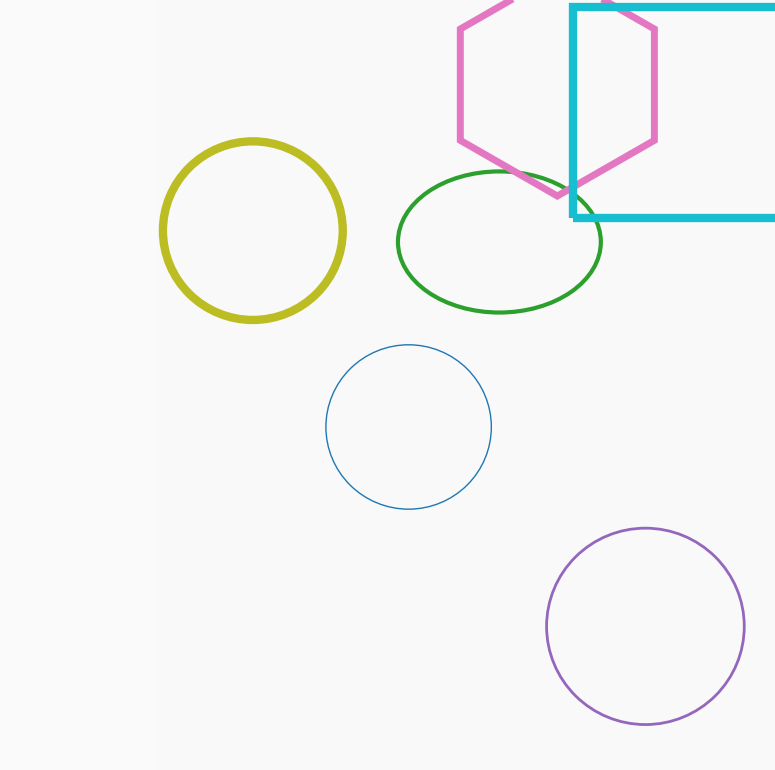[{"shape": "circle", "thickness": 0.5, "radius": 0.53, "center": [0.527, 0.445]}, {"shape": "oval", "thickness": 1.5, "radius": 0.65, "center": [0.644, 0.686]}, {"shape": "circle", "thickness": 1, "radius": 0.64, "center": [0.833, 0.187]}, {"shape": "hexagon", "thickness": 2.5, "radius": 0.72, "center": [0.719, 0.89]}, {"shape": "circle", "thickness": 3, "radius": 0.58, "center": [0.326, 0.7]}, {"shape": "square", "thickness": 3, "radius": 0.68, "center": [0.877, 0.854]}]